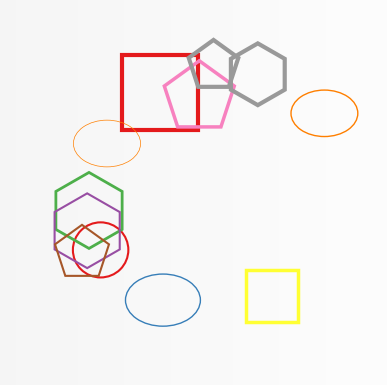[{"shape": "circle", "thickness": 1.5, "radius": 0.36, "center": [0.26, 0.351]}, {"shape": "square", "thickness": 3, "radius": 0.49, "center": [0.412, 0.761]}, {"shape": "oval", "thickness": 1, "radius": 0.48, "center": [0.42, 0.22]}, {"shape": "hexagon", "thickness": 2, "radius": 0.49, "center": [0.23, 0.453]}, {"shape": "hexagon", "thickness": 1.5, "radius": 0.49, "center": [0.225, 0.401]}, {"shape": "oval", "thickness": 1, "radius": 0.43, "center": [0.837, 0.706]}, {"shape": "oval", "thickness": 0.5, "radius": 0.43, "center": [0.276, 0.627]}, {"shape": "square", "thickness": 2.5, "radius": 0.33, "center": [0.703, 0.231]}, {"shape": "pentagon", "thickness": 1.5, "radius": 0.37, "center": [0.212, 0.343]}, {"shape": "pentagon", "thickness": 2.5, "radius": 0.47, "center": [0.514, 0.747]}, {"shape": "pentagon", "thickness": 3, "radius": 0.34, "center": [0.551, 0.829]}, {"shape": "hexagon", "thickness": 3, "radius": 0.4, "center": [0.665, 0.807]}]